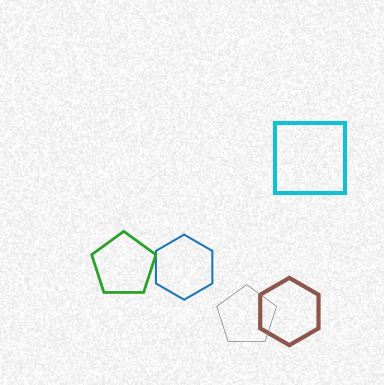[{"shape": "hexagon", "thickness": 1.5, "radius": 0.42, "center": [0.478, 0.306]}, {"shape": "pentagon", "thickness": 2, "radius": 0.44, "center": [0.321, 0.311]}, {"shape": "hexagon", "thickness": 3, "radius": 0.44, "center": [0.752, 0.191]}, {"shape": "pentagon", "thickness": 0.5, "radius": 0.41, "center": [0.641, 0.179]}, {"shape": "square", "thickness": 3, "radius": 0.45, "center": [0.805, 0.589]}]